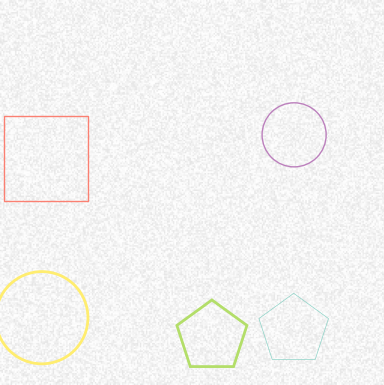[{"shape": "pentagon", "thickness": 0.5, "radius": 0.48, "center": [0.763, 0.143]}, {"shape": "square", "thickness": 1, "radius": 0.55, "center": [0.12, 0.588]}, {"shape": "pentagon", "thickness": 2, "radius": 0.48, "center": [0.55, 0.125]}, {"shape": "circle", "thickness": 1, "radius": 0.42, "center": [0.764, 0.65]}, {"shape": "circle", "thickness": 2, "radius": 0.6, "center": [0.109, 0.175]}]